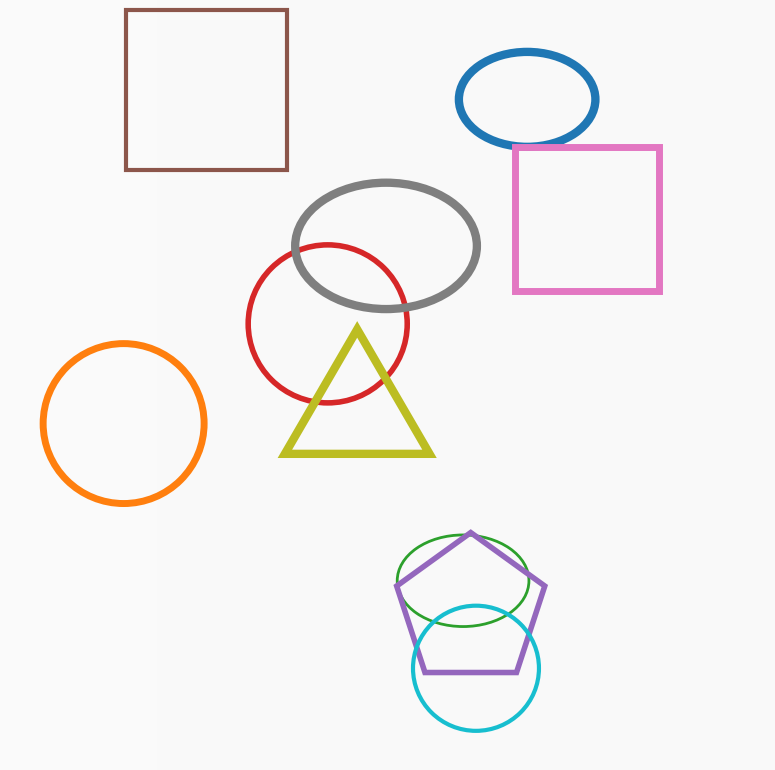[{"shape": "oval", "thickness": 3, "radius": 0.44, "center": [0.68, 0.871]}, {"shape": "circle", "thickness": 2.5, "radius": 0.52, "center": [0.16, 0.45]}, {"shape": "oval", "thickness": 1, "radius": 0.42, "center": [0.598, 0.246]}, {"shape": "circle", "thickness": 2, "radius": 0.51, "center": [0.423, 0.579]}, {"shape": "pentagon", "thickness": 2, "radius": 0.5, "center": [0.607, 0.208]}, {"shape": "square", "thickness": 1.5, "radius": 0.52, "center": [0.266, 0.884]}, {"shape": "square", "thickness": 2.5, "radius": 0.47, "center": [0.757, 0.716]}, {"shape": "oval", "thickness": 3, "radius": 0.59, "center": [0.498, 0.681]}, {"shape": "triangle", "thickness": 3, "radius": 0.54, "center": [0.461, 0.464]}, {"shape": "circle", "thickness": 1.5, "radius": 0.41, "center": [0.614, 0.132]}]